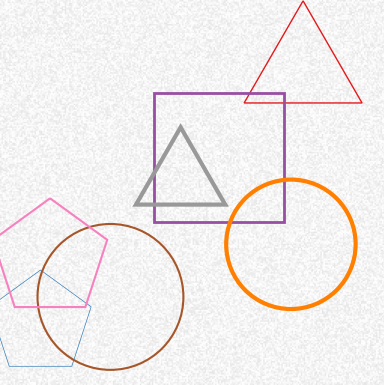[{"shape": "triangle", "thickness": 1, "radius": 0.88, "center": [0.787, 0.821]}, {"shape": "pentagon", "thickness": 0.5, "radius": 0.69, "center": [0.105, 0.16]}, {"shape": "square", "thickness": 2, "radius": 0.84, "center": [0.569, 0.592]}, {"shape": "circle", "thickness": 3, "radius": 0.84, "center": [0.756, 0.365]}, {"shape": "circle", "thickness": 1.5, "radius": 0.95, "center": [0.287, 0.229]}, {"shape": "pentagon", "thickness": 1.5, "radius": 0.78, "center": [0.13, 0.329]}, {"shape": "triangle", "thickness": 3, "radius": 0.67, "center": [0.469, 0.536]}]